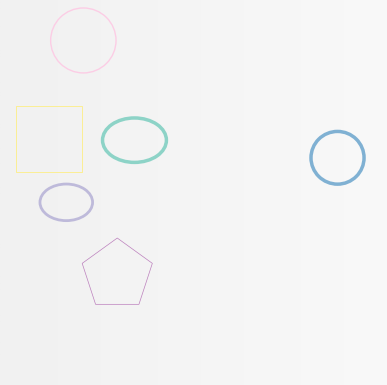[{"shape": "oval", "thickness": 2.5, "radius": 0.41, "center": [0.347, 0.636]}, {"shape": "oval", "thickness": 2, "radius": 0.34, "center": [0.171, 0.474]}, {"shape": "circle", "thickness": 2.5, "radius": 0.34, "center": [0.871, 0.59]}, {"shape": "circle", "thickness": 1, "radius": 0.42, "center": [0.215, 0.895]}, {"shape": "pentagon", "thickness": 0.5, "radius": 0.48, "center": [0.303, 0.287]}, {"shape": "square", "thickness": 0.5, "radius": 0.43, "center": [0.126, 0.639]}]